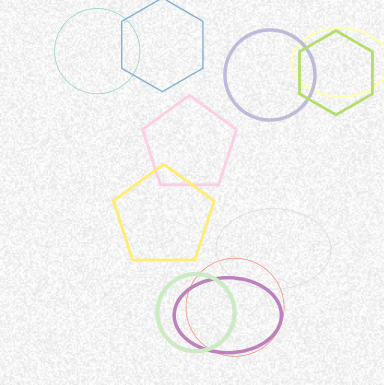[{"shape": "circle", "thickness": 0.5, "radius": 0.55, "center": [0.253, 0.867]}, {"shape": "oval", "thickness": 1.5, "radius": 0.64, "center": [0.884, 0.838]}, {"shape": "circle", "thickness": 2.5, "radius": 0.58, "center": [0.701, 0.805]}, {"shape": "circle", "thickness": 0.5, "radius": 0.64, "center": [0.61, 0.202]}, {"shape": "hexagon", "thickness": 1, "radius": 0.61, "center": [0.422, 0.884]}, {"shape": "hexagon", "thickness": 2, "radius": 0.55, "center": [0.873, 0.811]}, {"shape": "pentagon", "thickness": 2, "radius": 0.64, "center": [0.492, 0.624]}, {"shape": "oval", "thickness": 0.5, "radius": 0.75, "center": [0.71, 0.353]}, {"shape": "oval", "thickness": 2.5, "radius": 0.7, "center": [0.592, 0.181]}, {"shape": "circle", "thickness": 3, "radius": 0.5, "center": [0.509, 0.188]}, {"shape": "pentagon", "thickness": 2, "radius": 0.69, "center": [0.425, 0.436]}]